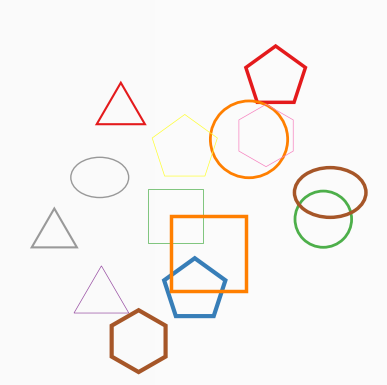[{"shape": "triangle", "thickness": 1.5, "radius": 0.36, "center": [0.312, 0.713]}, {"shape": "pentagon", "thickness": 2.5, "radius": 0.4, "center": [0.711, 0.8]}, {"shape": "pentagon", "thickness": 3, "radius": 0.42, "center": [0.503, 0.246]}, {"shape": "circle", "thickness": 2, "radius": 0.37, "center": [0.834, 0.431]}, {"shape": "square", "thickness": 0.5, "radius": 0.35, "center": [0.453, 0.439]}, {"shape": "triangle", "thickness": 0.5, "radius": 0.41, "center": [0.262, 0.228]}, {"shape": "square", "thickness": 2.5, "radius": 0.48, "center": [0.538, 0.341]}, {"shape": "circle", "thickness": 2, "radius": 0.5, "center": [0.643, 0.638]}, {"shape": "pentagon", "thickness": 0.5, "radius": 0.44, "center": [0.477, 0.614]}, {"shape": "oval", "thickness": 2.5, "radius": 0.46, "center": [0.852, 0.5]}, {"shape": "hexagon", "thickness": 3, "radius": 0.4, "center": [0.358, 0.114]}, {"shape": "hexagon", "thickness": 0.5, "radius": 0.4, "center": [0.687, 0.648]}, {"shape": "oval", "thickness": 1, "radius": 0.37, "center": [0.257, 0.539]}, {"shape": "triangle", "thickness": 1.5, "radius": 0.34, "center": [0.14, 0.391]}]